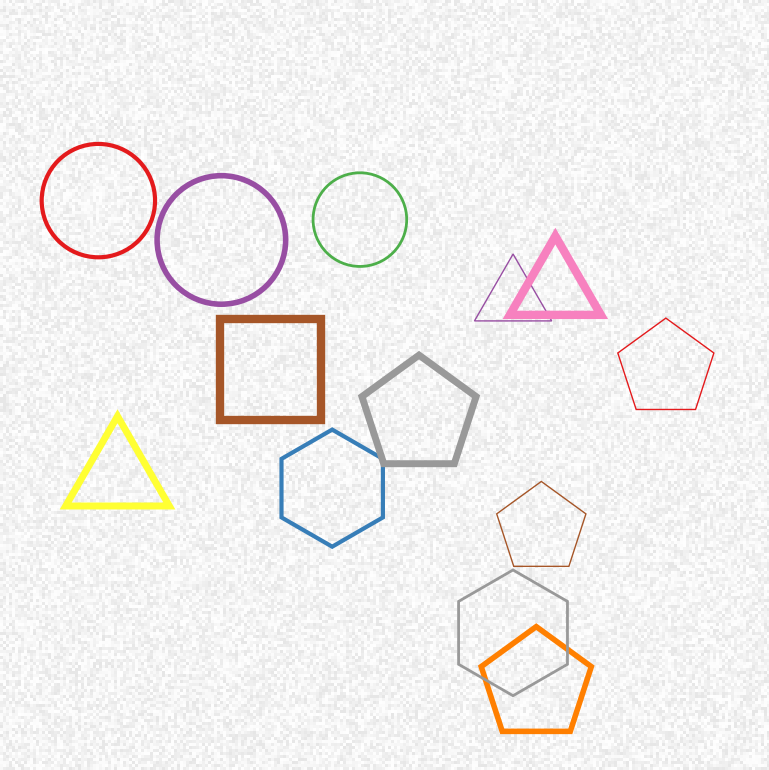[{"shape": "circle", "thickness": 1.5, "radius": 0.37, "center": [0.128, 0.739]}, {"shape": "pentagon", "thickness": 0.5, "radius": 0.33, "center": [0.865, 0.521]}, {"shape": "hexagon", "thickness": 1.5, "radius": 0.38, "center": [0.431, 0.366]}, {"shape": "circle", "thickness": 1, "radius": 0.3, "center": [0.467, 0.715]}, {"shape": "triangle", "thickness": 0.5, "radius": 0.29, "center": [0.666, 0.612]}, {"shape": "circle", "thickness": 2, "radius": 0.42, "center": [0.288, 0.688]}, {"shape": "pentagon", "thickness": 2, "radius": 0.38, "center": [0.696, 0.111]}, {"shape": "triangle", "thickness": 2.5, "radius": 0.39, "center": [0.153, 0.382]}, {"shape": "square", "thickness": 3, "radius": 0.33, "center": [0.351, 0.52]}, {"shape": "pentagon", "thickness": 0.5, "radius": 0.3, "center": [0.703, 0.314]}, {"shape": "triangle", "thickness": 3, "radius": 0.34, "center": [0.721, 0.625]}, {"shape": "pentagon", "thickness": 2.5, "radius": 0.39, "center": [0.544, 0.461]}, {"shape": "hexagon", "thickness": 1, "radius": 0.41, "center": [0.666, 0.178]}]